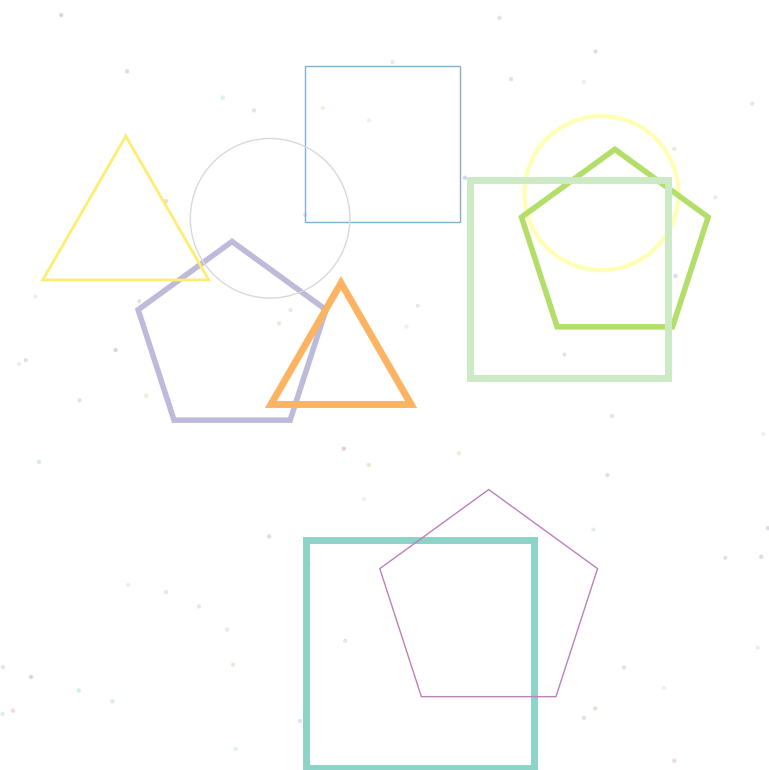[{"shape": "square", "thickness": 2.5, "radius": 0.74, "center": [0.546, 0.151]}, {"shape": "circle", "thickness": 1.5, "radius": 0.5, "center": [0.781, 0.749]}, {"shape": "pentagon", "thickness": 2, "radius": 0.64, "center": [0.301, 0.558]}, {"shape": "square", "thickness": 0.5, "radius": 0.5, "center": [0.496, 0.813]}, {"shape": "triangle", "thickness": 2.5, "radius": 0.53, "center": [0.443, 0.527]}, {"shape": "pentagon", "thickness": 2, "radius": 0.64, "center": [0.798, 0.679]}, {"shape": "circle", "thickness": 0.5, "radius": 0.52, "center": [0.351, 0.717]}, {"shape": "pentagon", "thickness": 0.5, "radius": 0.74, "center": [0.635, 0.216]}, {"shape": "square", "thickness": 2.5, "radius": 0.64, "center": [0.739, 0.638]}, {"shape": "triangle", "thickness": 1, "radius": 0.62, "center": [0.163, 0.699]}]